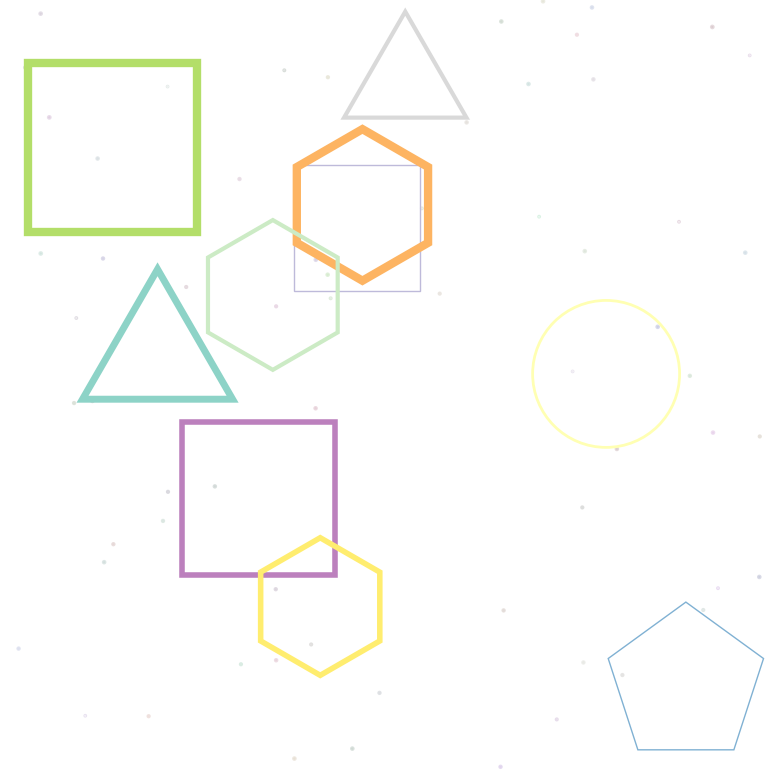[{"shape": "triangle", "thickness": 2.5, "radius": 0.56, "center": [0.205, 0.538]}, {"shape": "circle", "thickness": 1, "radius": 0.48, "center": [0.787, 0.514]}, {"shape": "square", "thickness": 0.5, "radius": 0.41, "center": [0.464, 0.704]}, {"shape": "pentagon", "thickness": 0.5, "radius": 0.53, "center": [0.891, 0.112]}, {"shape": "hexagon", "thickness": 3, "radius": 0.49, "center": [0.471, 0.734]}, {"shape": "square", "thickness": 3, "radius": 0.55, "center": [0.146, 0.808]}, {"shape": "triangle", "thickness": 1.5, "radius": 0.46, "center": [0.526, 0.893]}, {"shape": "square", "thickness": 2, "radius": 0.5, "center": [0.336, 0.353]}, {"shape": "hexagon", "thickness": 1.5, "radius": 0.49, "center": [0.354, 0.617]}, {"shape": "hexagon", "thickness": 2, "radius": 0.45, "center": [0.416, 0.212]}]